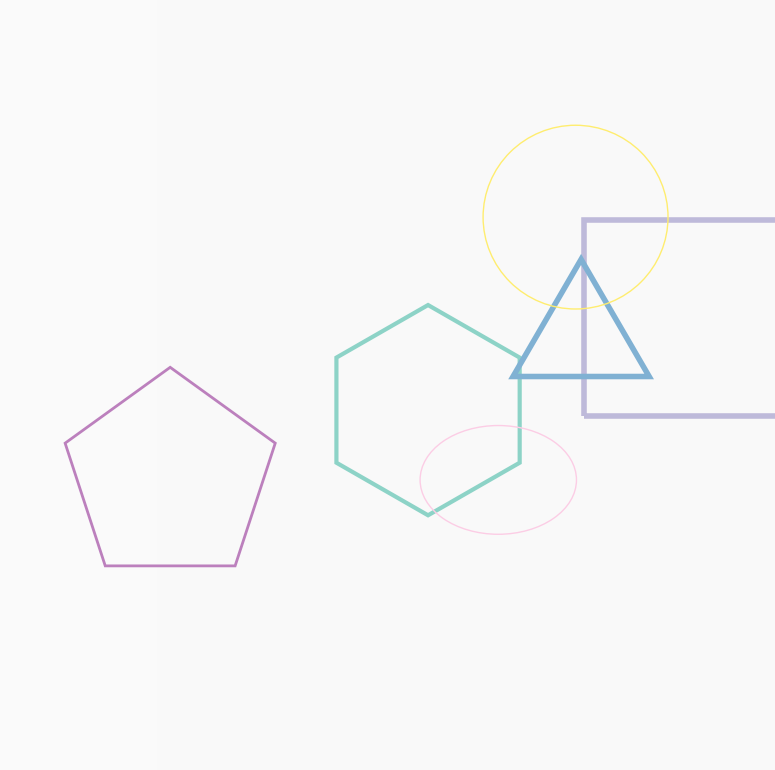[{"shape": "hexagon", "thickness": 1.5, "radius": 0.68, "center": [0.552, 0.467]}, {"shape": "square", "thickness": 2, "radius": 0.64, "center": [0.881, 0.586]}, {"shape": "triangle", "thickness": 2, "radius": 0.51, "center": [0.75, 0.562]}, {"shape": "oval", "thickness": 0.5, "radius": 0.5, "center": [0.643, 0.377]}, {"shape": "pentagon", "thickness": 1, "radius": 0.71, "center": [0.22, 0.38]}, {"shape": "circle", "thickness": 0.5, "radius": 0.6, "center": [0.743, 0.718]}]